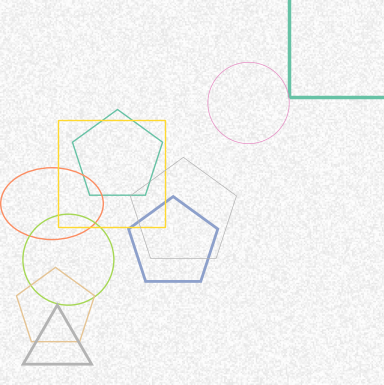[{"shape": "pentagon", "thickness": 1, "radius": 0.62, "center": [0.305, 0.593]}, {"shape": "square", "thickness": 2.5, "radius": 0.72, "center": [0.896, 0.893]}, {"shape": "oval", "thickness": 1, "radius": 0.67, "center": [0.135, 0.471]}, {"shape": "pentagon", "thickness": 2, "radius": 0.61, "center": [0.45, 0.368]}, {"shape": "circle", "thickness": 0.5, "radius": 0.53, "center": [0.646, 0.732]}, {"shape": "circle", "thickness": 1, "radius": 0.59, "center": [0.178, 0.326]}, {"shape": "square", "thickness": 1, "radius": 0.7, "center": [0.289, 0.549]}, {"shape": "pentagon", "thickness": 1, "radius": 0.53, "center": [0.144, 0.199]}, {"shape": "pentagon", "thickness": 0.5, "radius": 0.73, "center": [0.476, 0.446]}, {"shape": "triangle", "thickness": 2, "radius": 0.51, "center": [0.149, 0.105]}]